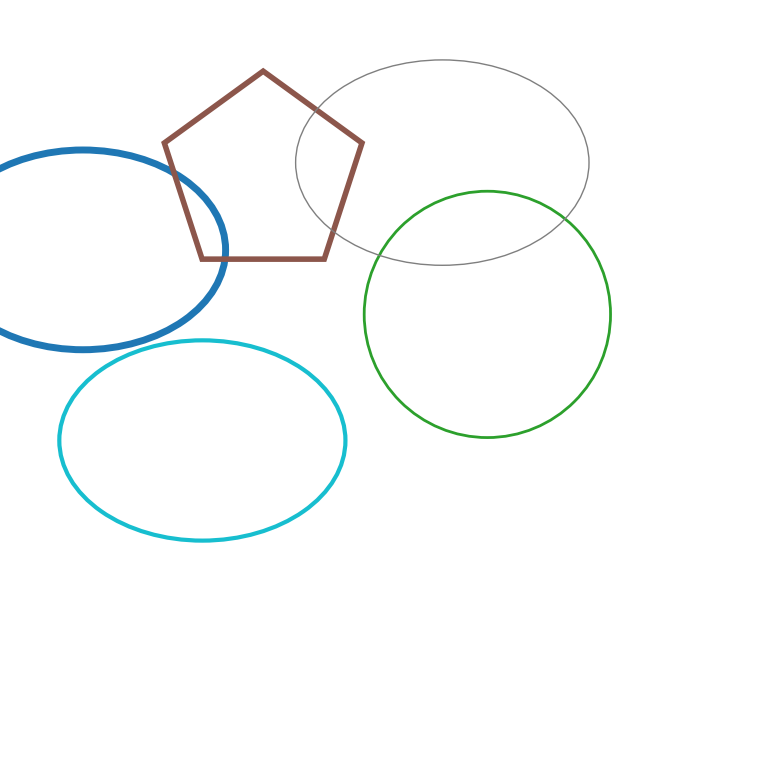[{"shape": "oval", "thickness": 2.5, "radius": 0.93, "center": [0.108, 0.676]}, {"shape": "circle", "thickness": 1, "radius": 0.8, "center": [0.633, 0.592]}, {"shape": "pentagon", "thickness": 2, "radius": 0.67, "center": [0.342, 0.773]}, {"shape": "oval", "thickness": 0.5, "radius": 0.95, "center": [0.574, 0.789]}, {"shape": "oval", "thickness": 1.5, "radius": 0.93, "center": [0.263, 0.428]}]